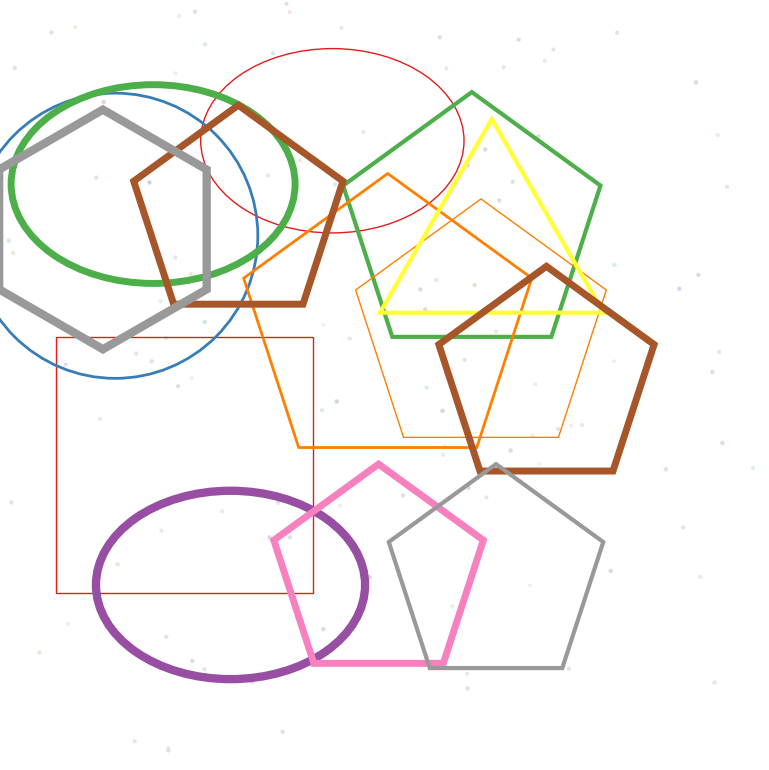[{"shape": "oval", "thickness": 0.5, "radius": 0.85, "center": [0.432, 0.817]}, {"shape": "square", "thickness": 0.5, "radius": 0.83, "center": [0.239, 0.396]}, {"shape": "circle", "thickness": 1, "radius": 0.93, "center": [0.15, 0.694]}, {"shape": "pentagon", "thickness": 1.5, "radius": 0.88, "center": [0.613, 0.705]}, {"shape": "oval", "thickness": 2.5, "radius": 0.92, "center": [0.199, 0.761]}, {"shape": "oval", "thickness": 3, "radius": 0.87, "center": [0.299, 0.24]}, {"shape": "pentagon", "thickness": 0.5, "radius": 0.86, "center": [0.625, 0.57]}, {"shape": "pentagon", "thickness": 1, "radius": 0.98, "center": [0.504, 0.578]}, {"shape": "triangle", "thickness": 1.5, "radius": 0.84, "center": [0.639, 0.678]}, {"shape": "pentagon", "thickness": 2.5, "radius": 0.71, "center": [0.31, 0.721]}, {"shape": "pentagon", "thickness": 2.5, "radius": 0.73, "center": [0.71, 0.507]}, {"shape": "pentagon", "thickness": 2.5, "radius": 0.72, "center": [0.492, 0.254]}, {"shape": "pentagon", "thickness": 1.5, "radius": 0.73, "center": [0.644, 0.251]}, {"shape": "hexagon", "thickness": 3, "radius": 0.78, "center": [0.134, 0.702]}]